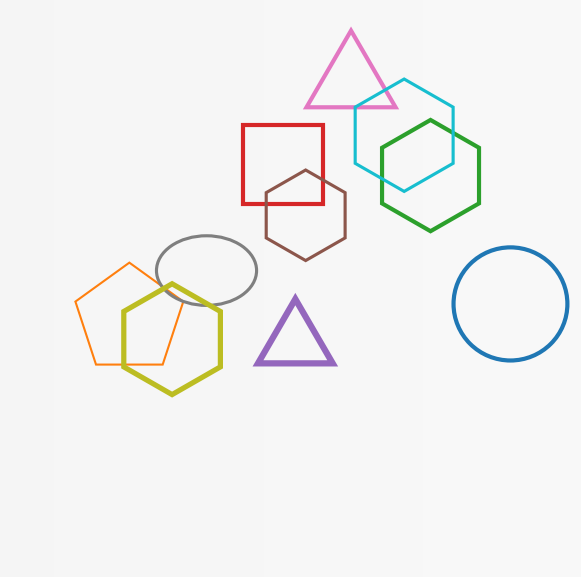[{"shape": "circle", "thickness": 2, "radius": 0.49, "center": [0.878, 0.473]}, {"shape": "pentagon", "thickness": 1, "radius": 0.49, "center": [0.223, 0.447]}, {"shape": "hexagon", "thickness": 2, "radius": 0.48, "center": [0.741, 0.695]}, {"shape": "square", "thickness": 2, "radius": 0.34, "center": [0.486, 0.714]}, {"shape": "triangle", "thickness": 3, "radius": 0.37, "center": [0.508, 0.407]}, {"shape": "hexagon", "thickness": 1.5, "radius": 0.39, "center": [0.526, 0.626]}, {"shape": "triangle", "thickness": 2, "radius": 0.44, "center": [0.604, 0.858]}, {"shape": "oval", "thickness": 1.5, "radius": 0.43, "center": [0.355, 0.531]}, {"shape": "hexagon", "thickness": 2.5, "radius": 0.48, "center": [0.296, 0.412]}, {"shape": "hexagon", "thickness": 1.5, "radius": 0.49, "center": [0.695, 0.765]}]